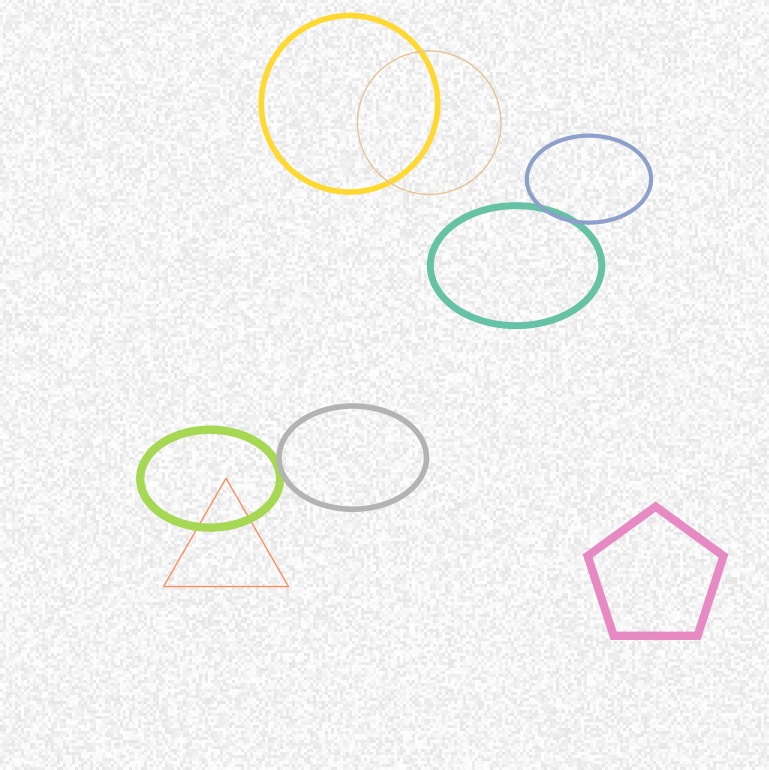[{"shape": "oval", "thickness": 2.5, "radius": 0.56, "center": [0.67, 0.655]}, {"shape": "triangle", "thickness": 0.5, "radius": 0.47, "center": [0.294, 0.285]}, {"shape": "oval", "thickness": 1.5, "radius": 0.4, "center": [0.765, 0.767]}, {"shape": "pentagon", "thickness": 3, "radius": 0.46, "center": [0.851, 0.249]}, {"shape": "oval", "thickness": 3, "radius": 0.45, "center": [0.273, 0.378]}, {"shape": "circle", "thickness": 2, "radius": 0.57, "center": [0.454, 0.865]}, {"shape": "circle", "thickness": 0.5, "radius": 0.47, "center": [0.557, 0.841]}, {"shape": "oval", "thickness": 2, "radius": 0.48, "center": [0.458, 0.406]}]